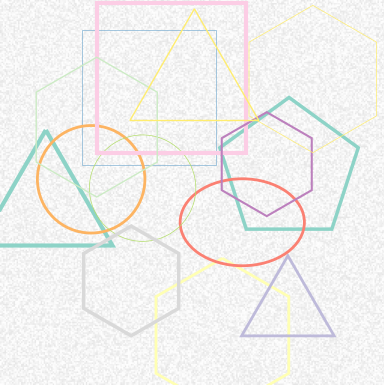[{"shape": "pentagon", "thickness": 2.5, "radius": 0.95, "center": [0.751, 0.558]}, {"shape": "triangle", "thickness": 3, "radius": 1.0, "center": [0.119, 0.462]}, {"shape": "hexagon", "thickness": 2, "radius": 1.0, "center": [0.578, 0.13]}, {"shape": "triangle", "thickness": 2, "radius": 0.69, "center": [0.748, 0.197]}, {"shape": "oval", "thickness": 2, "radius": 0.81, "center": [0.629, 0.423]}, {"shape": "square", "thickness": 0.5, "radius": 0.87, "center": [0.387, 0.747]}, {"shape": "circle", "thickness": 2, "radius": 0.7, "center": [0.237, 0.534]}, {"shape": "circle", "thickness": 0.5, "radius": 0.69, "center": [0.37, 0.511]}, {"shape": "square", "thickness": 3, "radius": 0.97, "center": [0.445, 0.798]}, {"shape": "hexagon", "thickness": 2.5, "radius": 0.71, "center": [0.341, 0.27]}, {"shape": "hexagon", "thickness": 1.5, "radius": 0.68, "center": [0.693, 0.574]}, {"shape": "hexagon", "thickness": 1, "radius": 0.91, "center": [0.251, 0.67]}, {"shape": "hexagon", "thickness": 0.5, "radius": 0.96, "center": [0.812, 0.795]}, {"shape": "triangle", "thickness": 1, "radius": 0.97, "center": [0.505, 0.784]}]